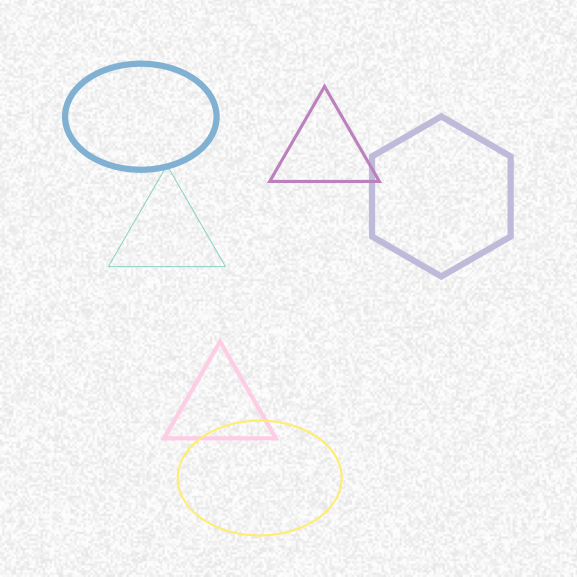[{"shape": "triangle", "thickness": 0.5, "radius": 0.59, "center": [0.289, 0.596]}, {"shape": "hexagon", "thickness": 3, "radius": 0.69, "center": [0.764, 0.659]}, {"shape": "oval", "thickness": 3, "radius": 0.66, "center": [0.244, 0.797]}, {"shape": "triangle", "thickness": 2, "radius": 0.56, "center": [0.381, 0.296]}, {"shape": "triangle", "thickness": 1.5, "radius": 0.55, "center": [0.562, 0.74]}, {"shape": "oval", "thickness": 1, "radius": 0.71, "center": [0.45, 0.171]}]